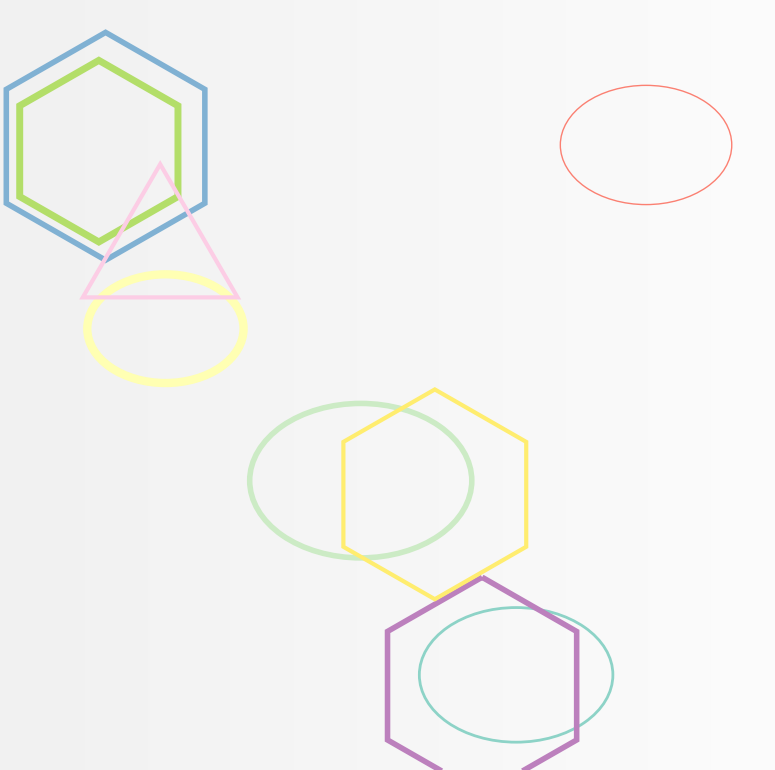[{"shape": "oval", "thickness": 1, "radius": 0.62, "center": [0.666, 0.124]}, {"shape": "oval", "thickness": 3, "radius": 0.5, "center": [0.213, 0.573]}, {"shape": "oval", "thickness": 0.5, "radius": 0.55, "center": [0.834, 0.812]}, {"shape": "hexagon", "thickness": 2, "radius": 0.74, "center": [0.136, 0.81]}, {"shape": "hexagon", "thickness": 2.5, "radius": 0.59, "center": [0.128, 0.804]}, {"shape": "triangle", "thickness": 1.5, "radius": 0.58, "center": [0.207, 0.671]}, {"shape": "hexagon", "thickness": 2, "radius": 0.7, "center": [0.622, 0.109]}, {"shape": "oval", "thickness": 2, "radius": 0.72, "center": [0.465, 0.376]}, {"shape": "hexagon", "thickness": 1.5, "radius": 0.68, "center": [0.561, 0.358]}]